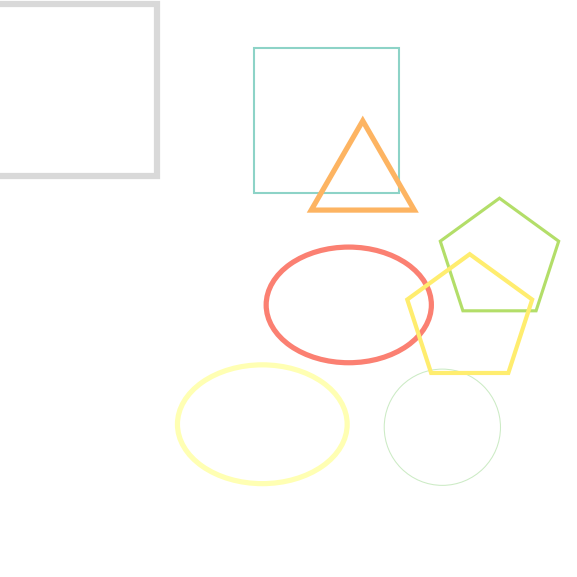[{"shape": "square", "thickness": 1, "radius": 0.63, "center": [0.565, 0.79]}, {"shape": "oval", "thickness": 2.5, "radius": 0.73, "center": [0.454, 0.265]}, {"shape": "oval", "thickness": 2.5, "radius": 0.72, "center": [0.604, 0.471]}, {"shape": "triangle", "thickness": 2.5, "radius": 0.52, "center": [0.628, 0.687]}, {"shape": "pentagon", "thickness": 1.5, "radius": 0.54, "center": [0.865, 0.548]}, {"shape": "square", "thickness": 3, "radius": 0.74, "center": [0.122, 0.844]}, {"shape": "circle", "thickness": 0.5, "radius": 0.5, "center": [0.766, 0.259]}, {"shape": "pentagon", "thickness": 2, "radius": 0.57, "center": [0.813, 0.445]}]